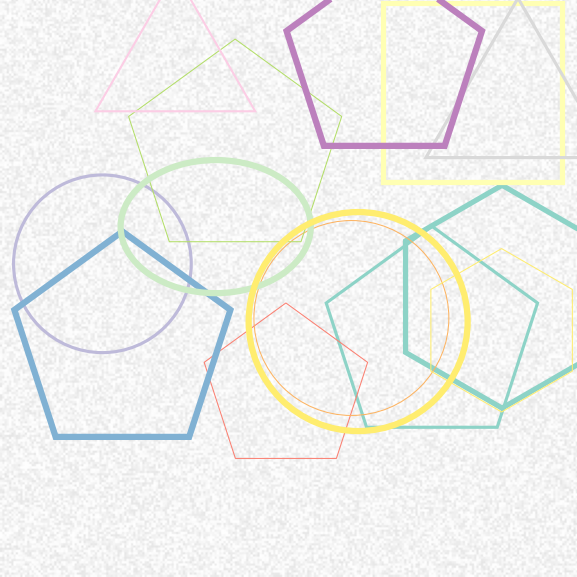[{"shape": "hexagon", "thickness": 2.5, "radius": 0.96, "center": [0.869, 0.485]}, {"shape": "pentagon", "thickness": 1.5, "radius": 0.96, "center": [0.748, 0.415]}, {"shape": "square", "thickness": 2.5, "radius": 0.78, "center": [0.818, 0.839]}, {"shape": "circle", "thickness": 1.5, "radius": 0.77, "center": [0.177, 0.542]}, {"shape": "pentagon", "thickness": 0.5, "radius": 0.74, "center": [0.495, 0.326]}, {"shape": "pentagon", "thickness": 3, "radius": 0.98, "center": [0.212, 0.402]}, {"shape": "circle", "thickness": 0.5, "radius": 0.84, "center": [0.608, 0.448]}, {"shape": "pentagon", "thickness": 0.5, "radius": 0.97, "center": [0.407, 0.737]}, {"shape": "triangle", "thickness": 1, "radius": 0.8, "center": [0.304, 0.886]}, {"shape": "triangle", "thickness": 1.5, "radius": 0.92, "center": [0.897, 0.818]}, {"shape": "pentagon", "thickness": 3, "radius": 0.89, "center": [0.665, 0.89]}, {"shape": "oval", "thickness": 3, "radius": 0.82, "center": [0.374, 0.607]}, {"shape": "hexagon", "thickness": 0.5, "radius": 0.71, "center": [0.869, 0.427]}, {"shape": "circle", "thickness": 3, "radius": 0.95, "center": [0.62, 0.442]}]